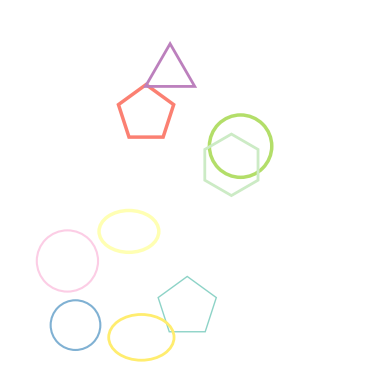[{"shape": "pentagon", "thickness": 1, "radius": 0.4, "center": [0.486, 0.203]}, {"shape": "oval", "thickness": 2.5, "radius": 0.39, "center": [0.335, 0.399]}, {"shape": "pentagon", "thickness": 2.5, "radius": 0.38, "center": [0.379, 0.705]}, {"shape": "circle", "thickness": 1.5, "radius": 0.32, "center": [0.196, 0.156]}, {"shape": "circle", "thickness": 2.5, "radius": 0.4, "center": [0.625, 0.62]}, {"shape": "circle", "thickness": 1.5, "radius": 0.4, "center": [0.175, 0.322]}, {"shape": "triangle", "thickness": 2, "radius": 0.37, "center": [0.442, 0.812]}, {"shape": "hexagon", "thickness": 2, "radius": 0.4, "center": [0.601, 0.572]}, {"shape": "oval", "thickness": 2, "radius": 0.42, "center": [0.367, 0.124]}]